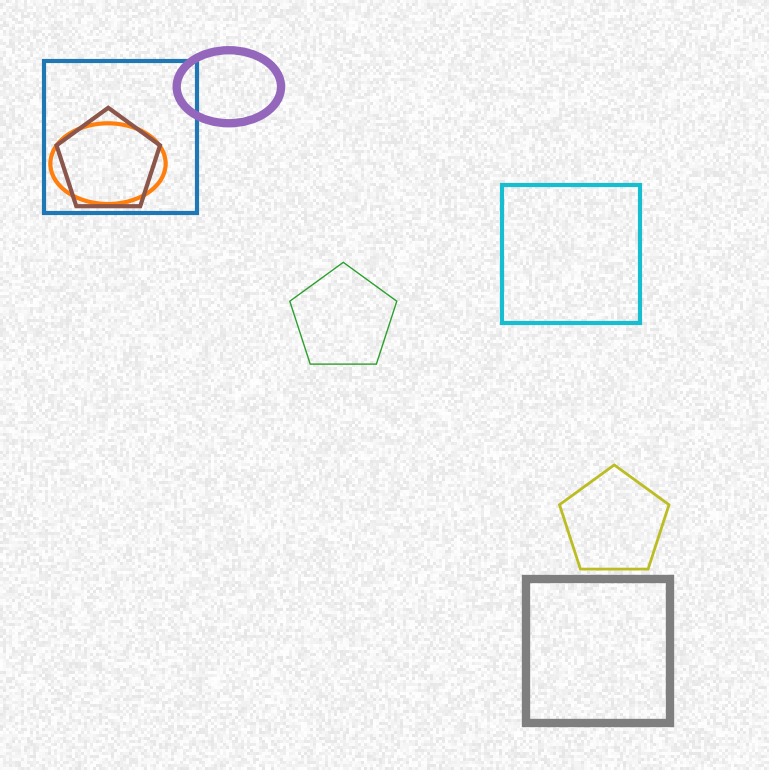[{"shape": "square", "thickness": 1.5, "radius": 0.49, "center": [0.157, 0.822]}, {"shape": "oval", "thickness": 1.5, "radius": 0.37, "center": [0.14, 0.787]}, {"shape": "pentagon", "thickness": 0.5, "radius": 0.37, "center": [0.446, 0.586]}, {"shape": "oval", "thickness": 3, "radius": 0.34, "center": [0.297, 0.887]}, {"shape": "pentagon", "thickness": 1.5, "radius": 0.35, "center": [0.141, 0.789]}, {"shape": "square", "thickness": 3, "radius": 0.47, "center": [0.777, 0.155]}, {"shape": "pentagon", "thickness": 1, "radius": 0.37, "center": [0.798, 0.321]}, {"shape": "square", "thickness": 1.5, "radius": 0.45, "center": [0.742, 0.67]}]